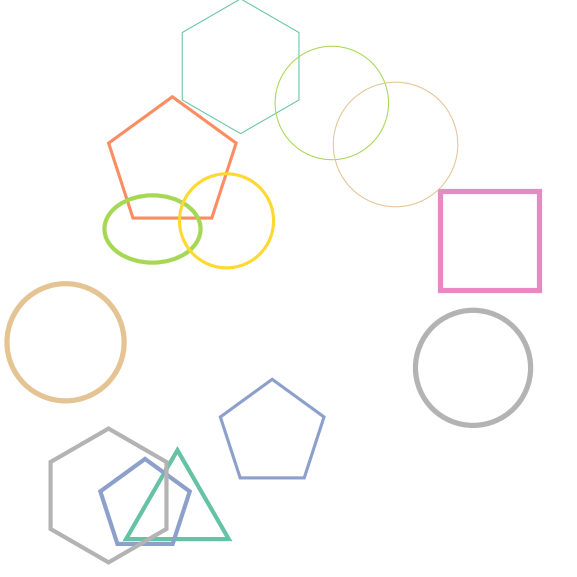[{"shape": "hexagon", "thickness": 0.5, "radius": 0.58, "center": [0.417, 0.884]}, {"shape": "triangle", "thickness": 2, "radius": 0.51, "center": [0.307, 0.117]}, {"shape": "pentagon", "thickness": 1.5, "radius": 0.58, "center": [0.298, 0.715]}, {"shape": "pentagon", "thickness": 1.5, "radius": 0.47, "center": [0.471, 0.248]}, {"shape": "pentagon", "thickness": 2, "radius": 0.41, "center": [0.251, 0.123]}, {"shape": "square", "thickness": 2.5, "radius": 0.43, "center": [0.847, 0.583]}, {"shape": "oval", "thickness": 2, "radius": 0.42, "center": [0.264, 0.603]}, {"shape": "circle", "thickness": 0.5, "radius": 0.49, "center": [0.575, 0.821]}, {"shape": "circle", "thickness": 1.5, "radius": 0.41, "center": [0.392, 0.617]}, {"shape": "circle", "thickness": 2.5, "radius": 0.51, "center": [0.114, 0.406]}, {"shape": "circle", "thickness": 0.5, "radius": 0.54, "center": [0.685, 0.749]}, {"shape": "hexagon", "thickness": 2, "radius": 0.58, "center": [0.188, 0.141]}, {"shape": "circle", "thickness": 2.5, "radius": 0.5, "center": [0.819, 0.362]}]